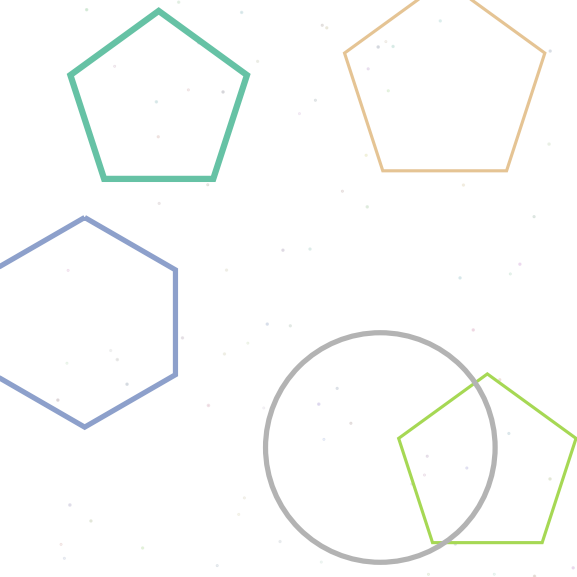[{"shape": "pentagon", "thickness": 3, "radius": 0.8, "center": [0.275, 0.819]}, {"shape": "hexagon", "thickness": 2.5, "radius": 0.91, "center": [0.147, 0.441]}, {"shape": "pentagon", "thickness": 1.5, "radius": 0.81, "center": [0.844, 0.19]}, {"shape": "pentagon", "thickness": 1.5, "radius": 0.91, "center": [0.77, 0.851]}, {"shape": "circle", "thickness": 2.5, "radius": 0.99, "center": [0.659, 0.224]}]